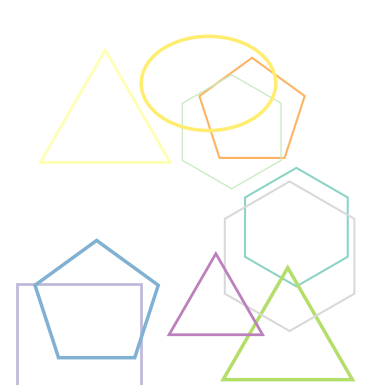[{"shape": "hexagon", "thickness": 1.5, "radius": 0.77, "center": [0.77, 0.41]}, {"shape": "triangle", "thickness": 2, "radius": 0.97, "center": [0.273, 0.676]}, {"shape": "square", "thickness": 2, "radius": 0.8, "center": [0.205, 0.102]}, {"shape": "pentagon", "thickness": 2.5, "radius": 0.84, "center": [0.251, 0.207]}, {"shape": "pentagon", "thickness": 1.5, "radius": 0.72, "center": [0.655, 0.706]}, {"shape": "triangle", "thickness": 2.5, "radius": 0.97, "center": [0.747, 0.111]}, {"shape": "hexagon", "thickness": 1.5, "radius": 0.97, "center": [0.752, 0.334]}, {"shape": "triangle", "thickness": 2, "radius": 0.7, "center": [0.561, 0.201]}, {"shape": "hexagon", "thickness": 1, "radius": 0.74, "center": [0.602, 0.658]}, {"shape": "oval", "thickness": 2.5, "radius": 0.87, "center": [0.541, 0.783]}]